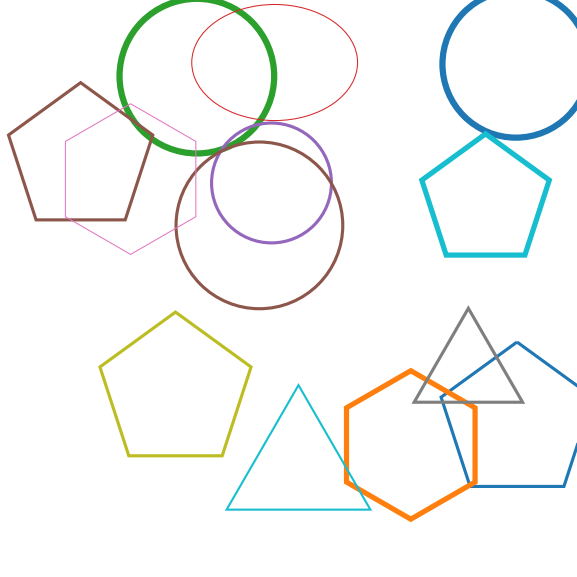[{"shape": "circle", "thickness": 3, "radius": 0.64, "center": [0.893, 0.888]}, {"shape": "pentagon", "thickness": 1.5, "radius": 0.69, "center": [0.895, 0.269]}, {"shape": "hexagon", "thickness": 2.5, "radius": 0.64, "center": [0.711, 0.229]}, {"shape": "circle", "thickness": 3, "radius": 0.67, "center": [0.341, 0.867]}, {"shape": "oval", "thickness": 0.5, "radius": 0.72, "center": [0.476, 0.891]}, {"shape": "circle", "thickness": 1.5, "radius": 0.52, "center": [0.47, 0.682]}, {"shape": "pentagon", "thickness": 1.5, "radius": 0.66, "center": [0.14, 0.725]}, {"shape": "circle", "thickness": 1.5, "radius": 0.72, "center": [0.449, 0.609]}, {"shape": "hexagon", "thickness": 0.5, "radius": 0.65, "center": [0.226, 0.689]}, {"shape": "triangle", "thickness": 1.5, "radius": 0.54, "center": [0.811, 0.357]}, {"shape": "pentagon", "thickness": 1.5, "radius": 0.69, "center": [0.304, 0.321]}, {"shape": "triangle", "thickness": 1, "radius": 0.72, "center": [0.517, 0.189]}, {"shape": "pentagon", "thickness": 2.5, "radius": 0.58, "center": [0.841, 0.651]}]